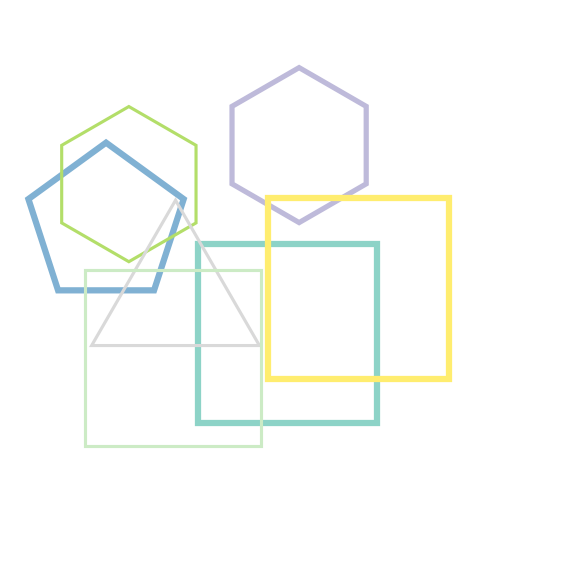[{"shape": "square", "thickness": 3, "radius": 0.77, "center": [0.498, 0.422]}, {"shape": "hexagon", "thickness": 2.5, "radius": 0.67, "center": [0.518, 0.748]}, {"shape": "pentagon", "thickness": 3, "radius": 0.71, "center": [0.184, 0.611]}, {"shape": "hexagon", "thickness": 1.5, "radius": 0.67, "center": [0.223, 0.68]}, {"shape": "triangle", "thickness": 1.5, "radius": 0.84, "center": [0.304, 0.485]}, {"shape": "square", "thickness": 1.5, "radius": 0.76, "center": [0.299, 0.379]}, {"shape": "square", "thickness": 3, "radius": 0.78, "center": [0.621, 0.5]}]